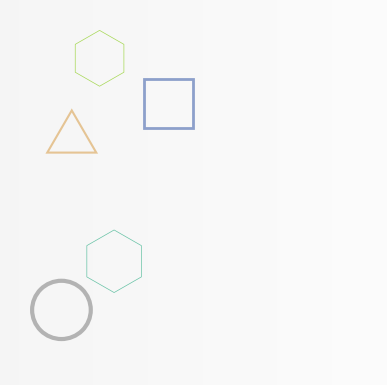[{"shape": "hexagon", "thickness": 0.5, "radius": 0.41, "center": [0.294, 0.321]}, {"shape": "square", "thickness": 2, "radius": 0.32, "center": [0.434, 0.731]}, {"shape": "hexagon", "thickness": 0.5, "radius": 0.36, "center": [0.257, 0.849]}, {"shape": "triangle", "thickness": 1.5, "radius": 0.37, "center": [0.185, 0.64]}, {"shape": "circle", "thickness": 3, "radius": 0.38, "center": [0.159, 0.195]}]